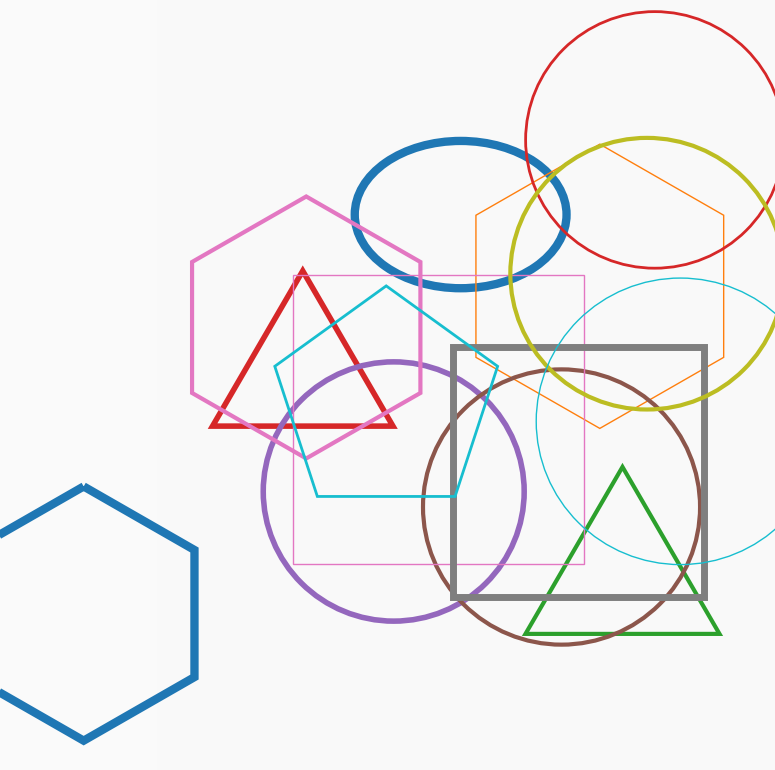[{"shape": "hexagon", "thickness": 3, "radius": 0.83, "center": [0.108, 0.203]}, {"shape": "oval", "thickness": 3, "radius": 0.68, "center": [0.594, 0.721]}, {"shape": "hexagon", "thickness": 0.5, "radius": 0.92, "center": [0.774, 0.628]}, {"shape": "triangle", "thickness": 1.5, "radius": 0.72, "center": [0.803, 0.249]}, {"shape": "circle", "thickness": 1, "radius": 0.83, "center": [0.845, 0.818]}, {"shape": "triangle", "thickness": 2, "radius": 0.67, "center": [0.391, 0.514]}, {"shape": "circle", "thickness": 2, "radius": 0.84, "center": [0.508, 0.362]}, {"shape": "circle", "thickness": 1.5, "radius": 0.89, "center": [0.725, 0.342]}, {"shape": "square", "thickness": 0.5, "radius": 0.94, "center": [0.566, 0.455]}, {"shape": "hexagon", "thickness": 1.5, "radius": 0.85, "center": [0.395, 0.575]}, {"shape": "square", "thickness": 2.5, "radius": 0.81, "center": [0.746, 0.387]}, {"shape": "circle", "thickness": 1.5, "radius": 0.88, "center": [0.835, 0.645]}, {"shape": "circle", "thickness": 0.5, "radius": 0.93, "center": [0.878, 0.453]}, {"shape": "pentagon", "thickness": 1, "radius": 0.76, "center": [0.498, 0.478]}]